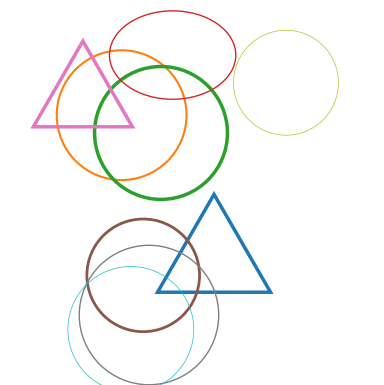[{"shape": "triangle", "thickness": 2.5, "radius": 0.85, "center": [0.556, 0.326]}, {"shape": "circle", "thickness": 1.5, "radius": 0.84, "center": [0.316, 0.701]}, {"shape": "circle", "thickness": 2.5, "radius": 0.86, "center": [0.418, 0.655]}, {"shape": "oval", "thickness": 1, "radius": 0.82, "center": [0.448, 0.857]}, {"shape": "circle", "thickness": 2, "radius": 0.73, "center": [0.372, 0.285]}, {"shape": "triangle", "thickness": 2.5, "radius": 0.74, "center": [0.215, 0.745]}, {"shape": "circle", "thickness": 1, "radius": 0.91, "center": [0.387, 0.182]}, {"shape": "circle", "thickness": 0.5, "radius": 0.68, "center": [0.743, 0.785]}, {"shape": "circle", "thickness": 0.5, "radius": 0.82, "center": [0.34, 0.144]}]